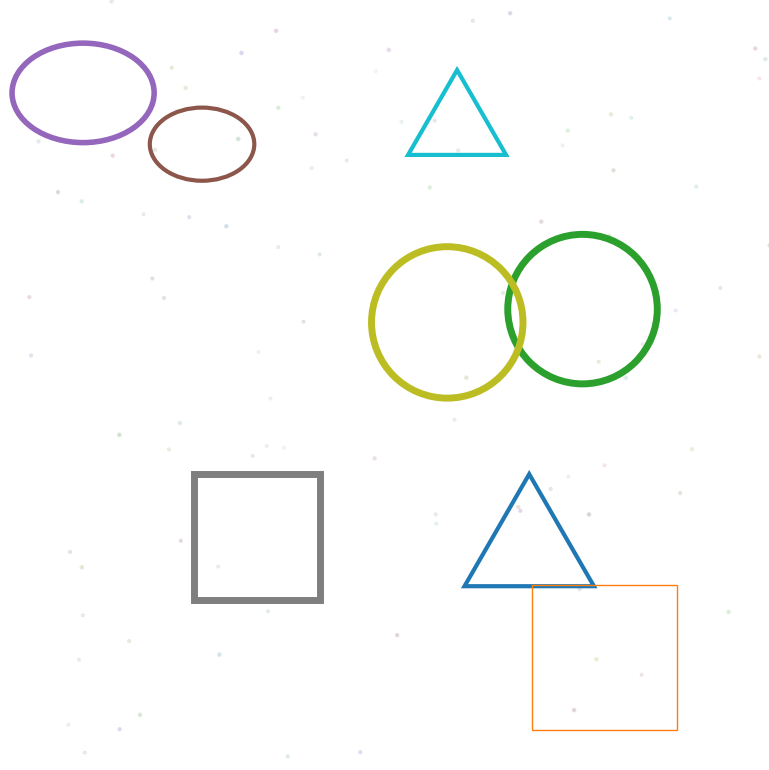[{"shape": "triangle", "thickness": 1.5, "radius": 0.49, "center": [0.687, 0.287]}, {"shape": "square", "thickness": 0.5, "radius": 0.47, "center": [0.785, 0.146]}, {"shape": "circle", "thickness": 2.5, "radius": 0.49, "center": [0.757, 0.599]}, {"shape": "oval", "thickness": 2, "radius": 0.46, "center": [0.108, 0.879]}, {"shape": "oval", "thickness": 1.5, "radius": 0.34, "center": [0.262, 0.813]}, {"shape": "square", "thickness": 2.5, "radius": 0.41, "center": [0.334, 0.302]}, {"shape": "circle", "thickness": 2.5, "radius": 0.49, "center": [0.581, 0.581]}, {"shape": "triangle", "thickness": 1.5, "radius": 0.37, "center": [0.594, 0.836]}]